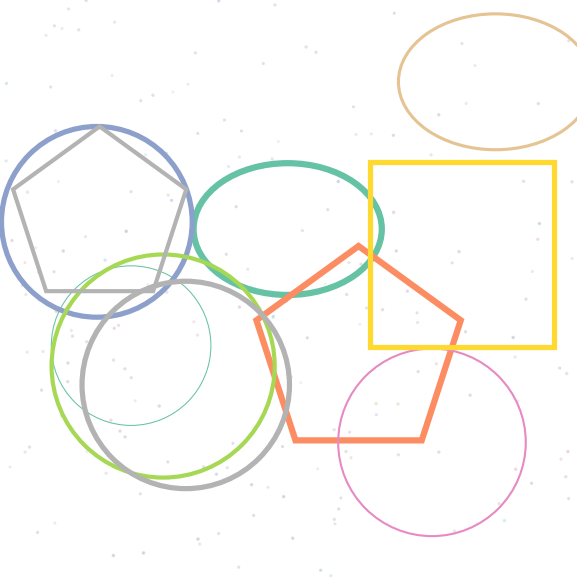[{"shape": "oval", "thickness": 3, "radius": 0.81, "center": [0.498, 0.602]}, {"shape": "circle", "thickness": 0.5, "radius": 0.69, "center": [0.227, 0.401]}, {"shape": "pentagon", "thickness": 3, "radius": 0.93, "center": [0.621, 0.387]}, {"shape": "circle", "thickness": 2.5, "radius": 0.83, "center": [0.168, 0.615]}, {"shape": "circle", "thickness": 1, "radius": 0.81, "center": [0.748, 0.233]}, {"shape": "circle", "thickness": 2, "radius": 0.97, "center": [0.282, 0.365]}, {"shape": "square", "thickness": 2.5, "radius": 0.8, "center": [0.8, 0.558]}, {"shape": "oval", "thickness": 1.5, "radius": 0.84, "center": [0.858, 0.858]}, {"shape": "circle", "thickness": 2.5, "radius": 0.9, "center": [0.322, 0.333]}, {"shape": "pentagon", "thickness": 2, "radius": 0.79, "center": [0.173, 0.623]}]